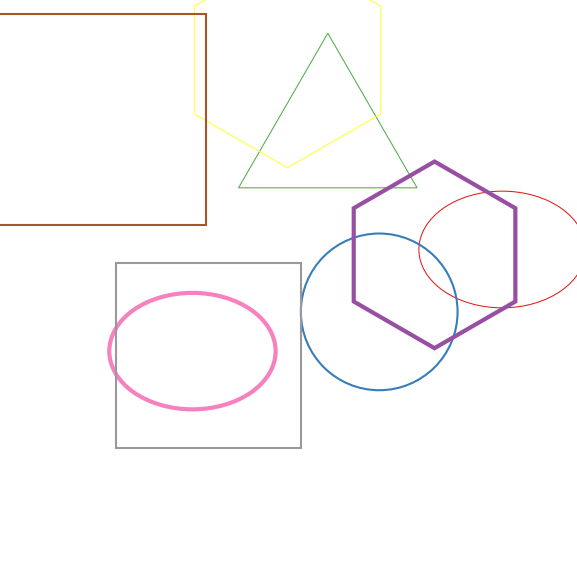[{"shape": "oval", "thickness": 0.5, "radius": 0.72, "center": [0.87, 0.567]}, {"shape": "circle", "thickness": 1, "radius": 0.68, "center": [0.657, 0.459]}, {"shape": "triangle", "thickness": 0.5, "radius": 0.89, "center": [0.568, 0.763]}, {"shape": "hexagon", "thickness": 2, "radius": 0.81, "center": [0.752, 0.558]}, {"shape": "hexagon", "thickness": 0.5, "radius": 0.93, "center": [0.498, 0.895]}, {"shape": "square", "thickness": 1, "radius": 0.91, "center": [0.175, 0.792]}, {"shape": "oval", "thickness": 2, "radius": 0.72, "center": [0.333, 0.391]}, {"shape": "square", "thickness": 1, "radius": 0.8, "center": [0.362, 0.383]}]